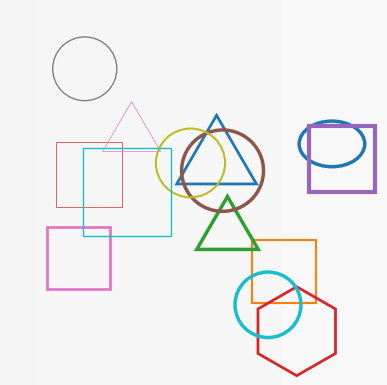[{"shape": "oval", "thickness": 2.5, "radius": 0.42, "center": [0.857, 0.626]}, {"shape": "triangle", "thickness": 2, "radius": 0.59, "center": [0.559, 0.582]}, {"shape": "square", "thickness": 1.5, "radius": 0.41, "center": [0.734, 0.295]}, {"shape": "triangle", "thickness": 2.5, "radius": 0.46, "center": [0.587, 0.398]}, {"shape": "square", "thickness": 0.5, "radius": 0.42, "center": [0.23, 0.546]}, {"shape": "hexagon", "thickness": 2, "radius": 0.58, "center": [0.766, 0.14]}, {"shape": "square", "thickness": 3, "radius": 0.43, "center": [0.884, 0.587]}, {"shape": "circle", "thickness": 2.5, "radius": 0.53, "center": [0.574, 0.557]}, {"shape": "square", "thickness": 2, "radius": 0.4, "center": [0.204, 0.329]}, {"shape": "triangle", "thickness": 0.5, "radius": 0.43, "center": [0.34, 0.65]}, {"shape": "circle", "thickness": 1, "radius": 0.41, "center": [0.219, 0.821]}, {"shape": "circle", "thickness": 1.5, "radius": 0.45, "center": [0.492, 0.577]}, {"shape": "square", "thickness": 1, "radius": 0.57, "center": [0.328, 0.502]}, {"shape": "circle", "thickness": 2.5, "radius": 0.43, "center": [0.692, 0.208]}]